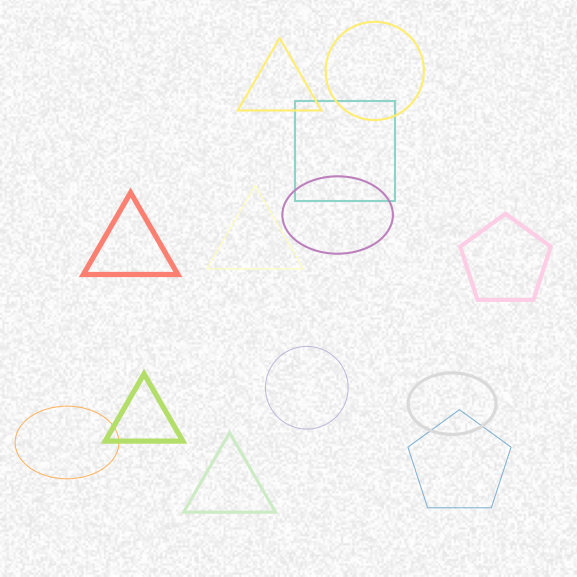[{"shape": "square", "thickness": 1, "radius": 0.43, "center": [0.597, 0.738]}, {"shape": "triangle", "thickness": 0.5, "radius": 0.48, "center": [0.442, 0.582]}, {"shape": "circle", "thickness": 0.5, "radius": 0.36, "center": [0.531, 0.328]}, {"shape": "triangle", "thickness": 2.5, "radius": 0.47, "center": [0.226, 0.571]}, {"shape": "pentagon", "thickness": 0.5, "radius": 0.47, "center": [0.796, 0.196]}, {"shape": "oval", "thickness": 0.5, "radius": 0.45, "center": [0.116, 0.233]}, {"shape": "triangle", "thickness": 2.5, "radius": 0.39, "center": [0.249, 0.274]}, {"shape": "pentagon", "thickness": 2, "radius": 0.41, "center": [0.875, 0.547]}, {"shape": "oval", "thickness": 1.5, "radius": 0.38, "center": [0.783, 0.3]}, {"shape": "oval", "thickness": 1, "radius": 0.48, "center": [0.585, 0.627]}, {"shape": "triangle", "thickness": 1.5, "radius": 0.46, "center": [0.398, 0.158]}, {"shape": "circle", "thickness": 1, "radius": 0.43, "center": [0.649, 0.876]}, {"shape": "triangle", "thickness": 1, "radius": 0.42, "center": [0.484, 0.85]}]